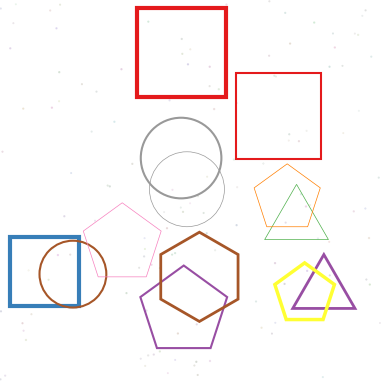[{"shape": "square", "thickness": 3, "radius": 0.57, "center": [0.472, 0.864]}, {"shape": "square", "thickness": 1.5, "radius": 0.56, "center": [0.723, 0.698]}, {"shape": "square", "thickness": 3, "radius": 0.45, "center": [0.116, 0.295]}, {"shape": "triangle", "thickness": 0.5, "radius": 0.48, "center": [0.77, 0.425]}, {"shape": "triangle", "thickness": 2, "radius": 0.47, "center": [0.841, 0.246]}, {"shape": "pentagon", "thickness": 1.5, "radius": 0.59, "center": [0.477, 0.192]}, {"shape": "pentagon", "thickness": 0.5, "radius": 0.45, "center": [0.746, 0.484]}, {"shape": "pentagon", "thickness": 2.5, "radius": 0.41, "center": [0.791, 0.236]}, {"shape": "circle", "thickness": 1.5, "radius": 0.43, "center": [0.189, 0.288]}, {"shape": "hexagon", "thickness": 2, "radius": 0.58, "center": [0.518, 0.281]}, {"shape": "pentagon", "thickness": 0.5, "radius": 0.53, "center": [0.317, 0.367]}, {"shape": "circle", "thickness": 0.5, "radius": 0.49, "center": [0.486, 0.508]}, {"shape": "circle", "thickness": 1.5, "radius": 0.52, "center": [0.47, 0.589]}]